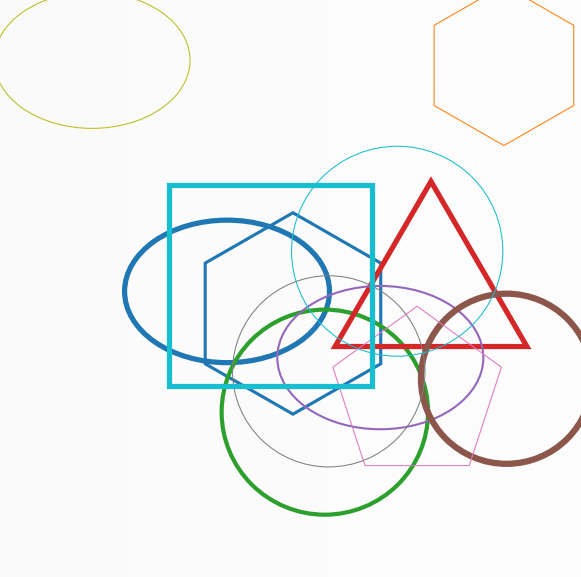[{"shape": "oval", "thickness": 2.5, "radius": 0.88, "center": [0.391, 0.495]}, {"shape": "hexagon", "thickness": 1.5, "radius": 0.87, "center": [0.504, 0.456]}, {"shape": "hexagon", "thickness": 0.5, "radius": 0.69, "center": [0.867, 0.886]}, {"shape": "circle", "thickness": 2, "radius": 0.89, "center": [0.559, 0.285]}, {"shape": "triangle", "thickness": 2.5, "radius": 0.95, "center": [0.741, 0.494]}, {"shape": "oval", "thickness": 1, "radius": 0.89, "center": [0.654, 0.38]}, {"shape": "circle", "thickness": 3, "radius": 0.74, "center": [0.872, 0.343]}, {"shape": "pentagon", "thickness": 0.5, "radius": 0.76, "center": [0.718, 0.316]}, {"shape": "circle", "thickness": 0.5, "radius": 0.83, "center": [0.566, 0.356]}, {"shape": "oval", "thickness": 0.5, "radius": 0.84, "center": [0.158, 0.895]}, {"shape": "circle", "thickness": 0.5, "radius": 0.91, "center": [0.683, 0.564]}, {"shape": "square", "thickness": 2.5, "radius": 0.87, "center": [0.465, 0.505]}]